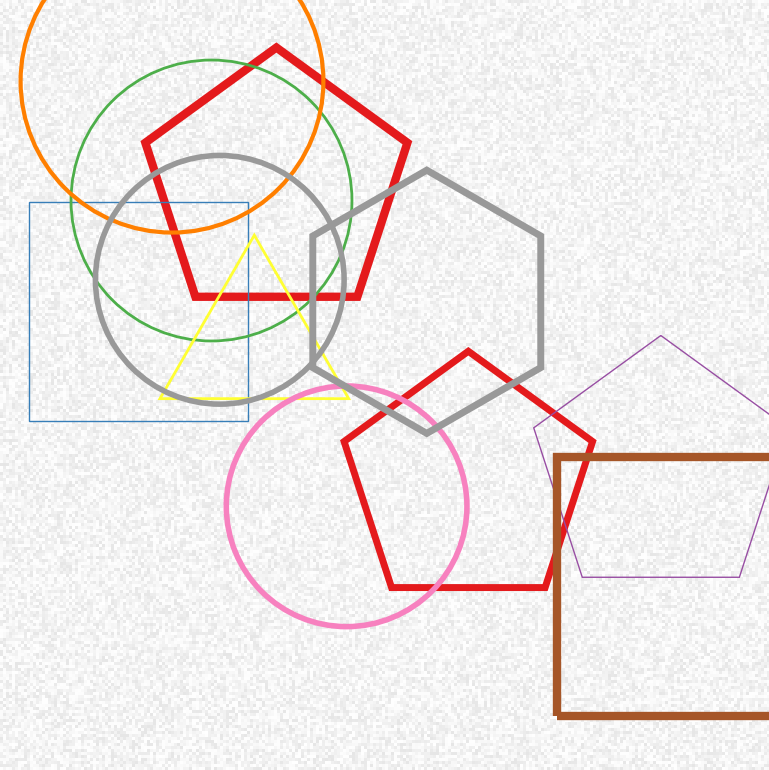[{"shape": "pentagon", "thickness": 2.5, "radius": 0.85, "center": [0.608, 0.374]}, {"shape": "pentagon", "thickness": 3, "radius": 0.89, "center": [0.359, 0.759]}, {"shape": "square", "thickness": 0.5, "radius": 0.71, "center": [0.181, 0.595]}, {"shape": "circle", "thickness": 1, "radius": 0.91, "center": [0.275, 0.74]}, {"shape": "pentagon", "thickness": 0.5, "radius": 0.87, "center": [0.858, 0.391]}, {"shape": "circle", "thickness": 1.5, "radius": 0.98, "center": [0.223, 0.895]}, {"shape": "triangle", "thickness": 1, "radius": 0.71, "center": [0.33, 0.553]}, {"shape": "square", "thickness": 3, "radius": 0.84, "center": [0.891, 0.238]}, {"shape": "circle", "thickness": 2, "radius": 0.78, "center": [0.45, 0.342]}, {"shape": "hexagon", "thickness": 2.5, "radius": 0.85, "center": [0.554, 0.608]}, {"shape": "circle", "thickness": 2, "radius": 0.81, "center": [0.285, 0.637]}]